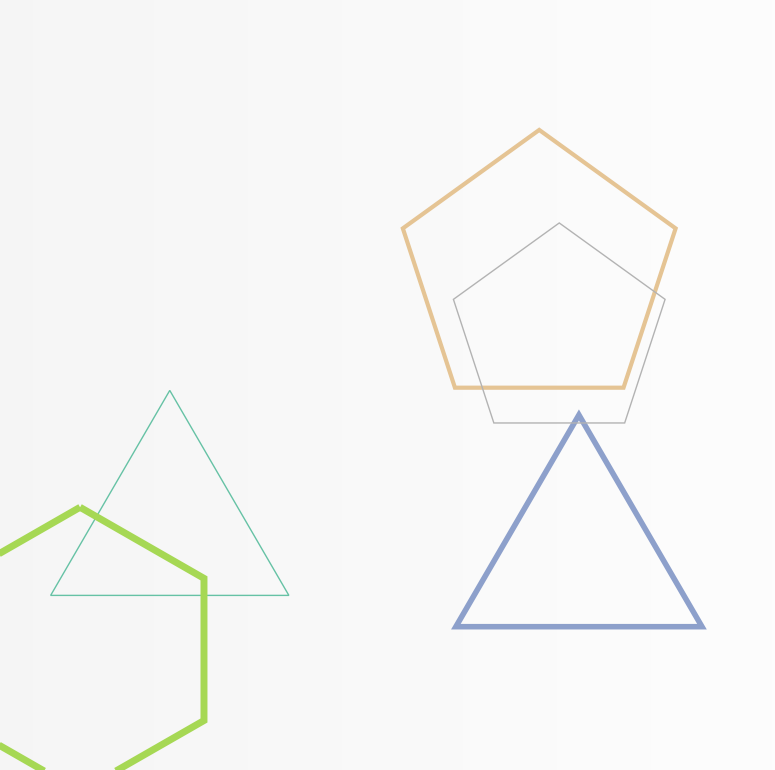[{"shape": "triangle", "thickness": 0.5, "radius": 0.89, "center": [0.219, 0.315]}, {"shape": "triangle", "thickness": 2, "radius": 0.92, "center": [0.747, 0.278]}, {"shape": "hexagon", "thickness": 2.5, "radius": 0.92, "center": [0.103, 0.157]}, {"shape": "pentagon", "thickness": 1.5, "radius": 0.93, "center": [0.696, 0.646]}, {"shape": "pentagon", "thickness": 0.5, "radius": 0.72, "center": [0.722, 0.567]}]